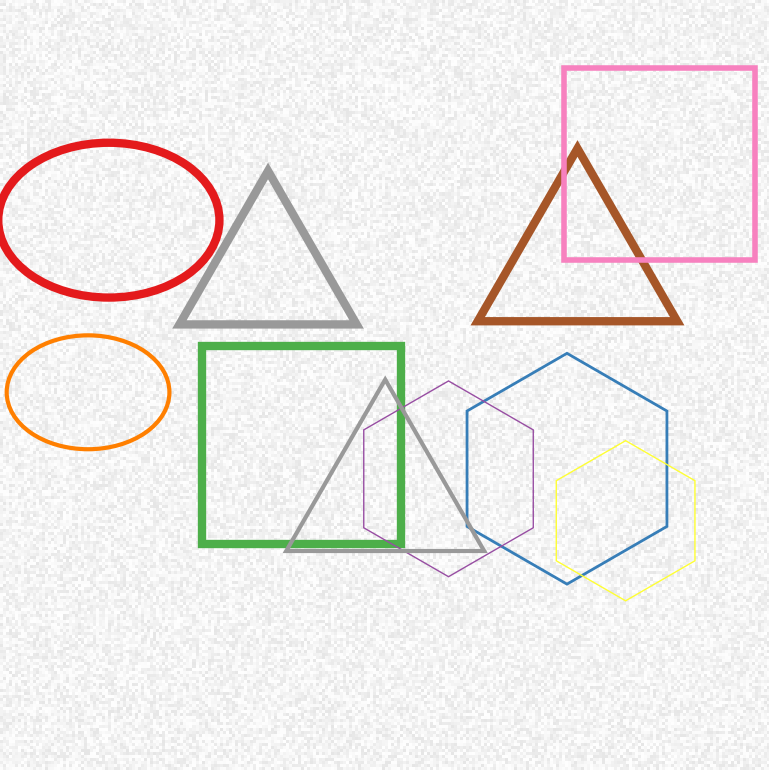[{"shape": "oval", "thickness": 3, "radius": 0.72, "center": [0.141, 0.714]}, {"shape": "hexagon", "thickness": 1, "radius": 0.75, "center": [0.736, 0.391]}, {"shape": "square", "thickness": 3, "radius": 0.64, "center": [0.391, 0.422]}, {"shape": "hexagon", "thickness": 0.5, "radius": 0.64, "center": [0.582, 0.378]}, {"shape": "oval", "thickness": 1.5, "radius": 0.53, "center": [0.114, 0.491]}, {"shape": "hexagon", "thickness": 0.5, "radius": 0.52, "center": [0.812, 0.324]}, {"shape": "triangle", "thickness": 3, "radius": 0.75, "center": [0.75, 0.658]}, {"shape": "square", "thickness": 2, "radius": 0.62, "center": [0.857, 0.787]}, {"shape": "triangle", "thickness": 1.5, "radius": 0.74, "center": [0.5, 0.359]}, {"shape": "triangle", "thickness": 3, "radius": 0.66, "center": [0.348, 0.645]}]